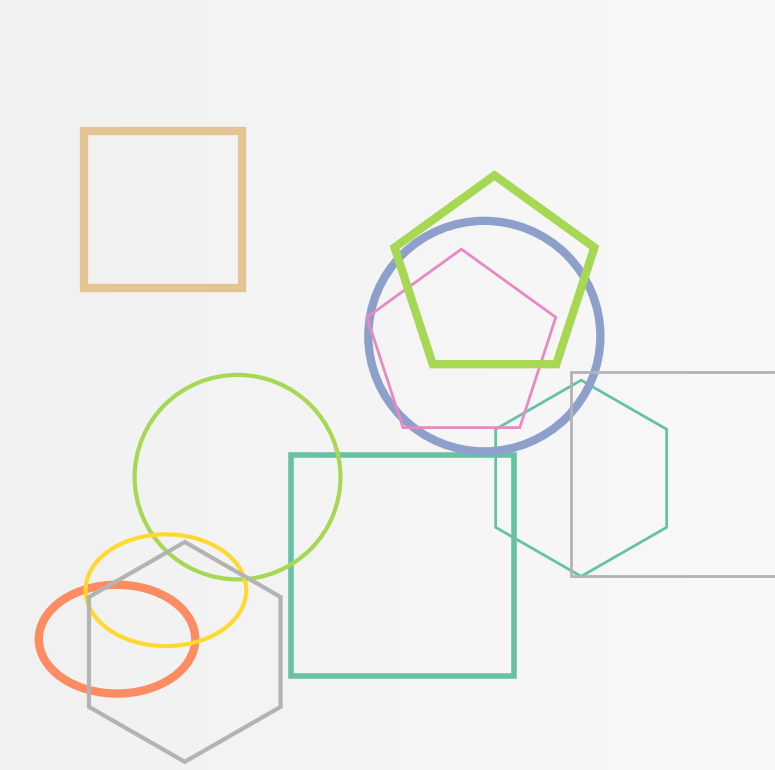[{"shape": "hexagon", "thickness": 1, "radius": 0.64, "center": [0.75, 0.379]}, {"shape": "square", "thickness": 2, "radius": 0.72, "center": [0.519, 0.265]}, {"shape": "oval", "thickness": 3, "radius": 0.5, "center": [0.151, 0.17]}, {"shape": "circle", "thickness": 3, "radius": 0.75, "center": [0.625, 0.563]}, {"shape": "pentagon", "thickness": 1, "radius": 0.64, "center": [0.595, 0.548]}, {"shape": "circle", "thickness": 1.5, "radius": 0.66, "center": [0.307, 0.38]}, {"shape": "pentagon", "thickness": 3, "radius": 0.68, "center": [0.638, 0.637]}, {"shape": "oval", "thickness": 1.5, "radius": 0.52, "center": [0.214, 0.233]}, {"shape": "square", "thickness": 3, "radius": 0.51, "center": [0.21, 0.728]}, {"shape": "hexagon", "thickness": 1.5, "radius": 0.71, "center": [0.238, 0.153]}, {"shape": "square", "thickness": 1, "radius": 0.66, "center": [0.869, 0.385]}]